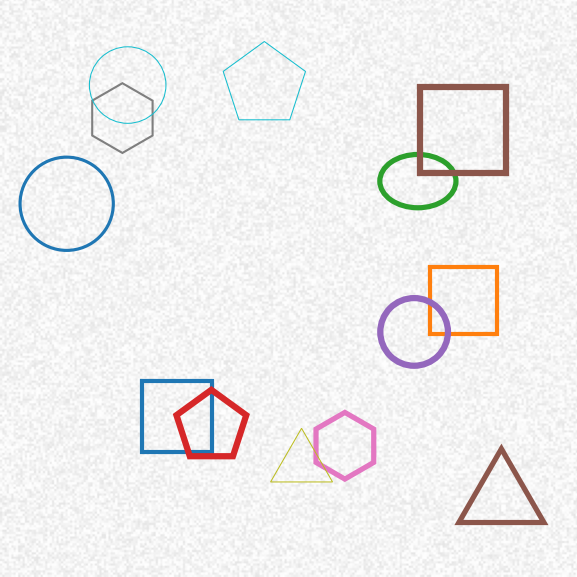[{"shape": "square", "thickness": 2, "radius": 0.3, "center": [0.306, 0.278]}, {"shape": "circle", "thickness": 1.5, "radius": 0.4, "center": [0.115, 0.646]}, {"shape": "square", "thickness": 2, "radius": 0.29, "center": [0.803, 0.479]}, {"shape": "oval", "thickness": 2.5, "radius": 0.33, "center": [0.724, 0.686]}, {"shape": "pentagon", "thickness": 3, "radius": 0.32, "center": [0.366, 0.261]}, {"shape": "circle", "thickness": 3, "radius": 0.29, "center": [0.717, 0.424]}, {"shape": "triangle", "thickness": 2.5, "radius": 0.43, "center": [0.868, 0.137]}, {"shape": "square", "thickness": 3, "radius": 0.37, "center": [0.802, 0.774]}, {"shape": "hexagon", "thickness": 2.5, "radius": 0.29, "center": [0.597, 0.227]}, {"shape": "hexagon", "thickness": 1, "radius": 0.3, "center": [0.212, 0.795]}, {"shape": "triangle", "thickness": 0.5, "radius": 0.31, "center": [0.522, 0.196]}, {"shape": "circle", "thickness": 0.5, "radius": 0.33, "center": [0.221, 0.852]}, {"shape": "pentagon", "thickness": 0.5, "radius": 0.37, "center": [0.458, 0.852]}]